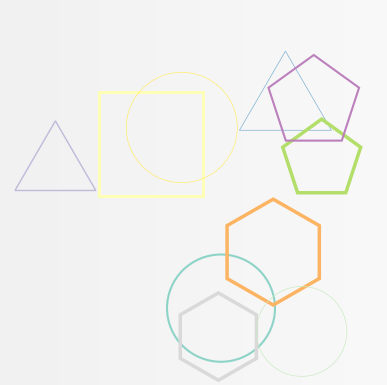[{"shape": "circle", "thickness": 1.5, "radius": 0.7, "center": [0.57, 0.2]}, {"shape": "square", "thickness": 2, "radius": 0.67, "center": [0.389, 0.626]}, {"shape": "triangle", "thickness": 1, "radius": 0.6, "center": [0.143, 0.565]}, {"shape": "triangle", "thickness": 0.5, "radius": 0.69, "center": [0.737, 0.73]}, {"shape": "hexagon", "thickness": 2.5, "radius": 0.69, "center": [0.705, 0.345]}, {"shape": "pentagon", "thickness": 2.5, "radius": 0.53, "center": [0.83, 0.585]}, {"shape": "hexagon", "thickness": 2.5, "radius": 0.57, "center": [0.563, 0.126]}, {"shape": "pentagon", "thickness": 1.5, "radius": 0.61, "center": [0.81, 0.734]}, {"shape": "circle", "thickness": 0.5, "radius": 0.58, "center": [0.778, 0.139]}, {"shape": "circle", "thickness": 0.5, "radius": 0.72, "center": [0.469, 0.669]}]